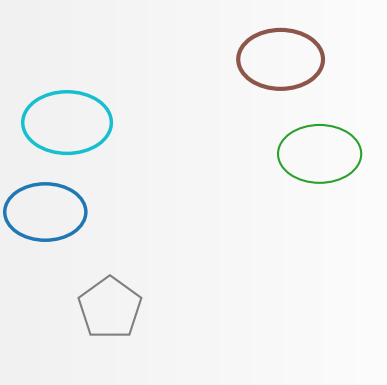[{"shape": "oval", "thickness": 2.5, "radius": 0.52, "center": [0.117, 0.449]}, {"shape": "oval", "thickness": 1.5, "radius": 0.54, "center": [0.825, 0.6]}, {"shape": "oval", "thickness": 3, "radius": 0.55, "center": [0.724, 0.846]}, {"shape": "pentagon", "thickness": 1.5, "radius": 0.43, "center": [0.284, 0.2]}, {"shape": "oval", "thickness": 2.5, "radius": 0.57, "center": [0.173, 0.682]}]